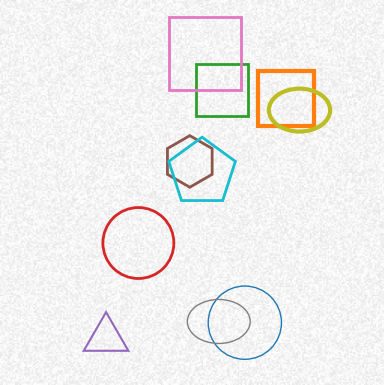[{"shape": "circle", "thickness": 1, "radius": 0.48, "center": [0.636, 0.162]}, {"shape": "square", "thickness": 3, "radius": 0.36, "center": [0.743, 0.744]}, {"shape": "square", "thickness": 2, "radius": 0.34, "center": [0.577, 0.767]}, {"shape": "circle", "thickness": 2, "radius": 0.46, "center": [0.359, 0.369]}, {"shape": "triangle", "thickness": 1.5, "radius": 0.33, "center": [0.275, 0.122]}, {"shape": "hexagon", "thickness": 2, "radius": 0.34, "center": [0.493, 0.581]}, {"shape": "square", "thickness": 2, "radius": 0.47, "center": [0.532, 0.861]}, {"shape": "oval", "thickness": 1, "radius": 0.41, "center": [0.568, 0.165]}, {"shape": "oval", "thickness": 3, "radius": 0.4, "center": [0.778, 0.714]}, {"shape": "pentagon", "thickness": 2, "radius": 0.45, "center": [0.525, 0.553]}]